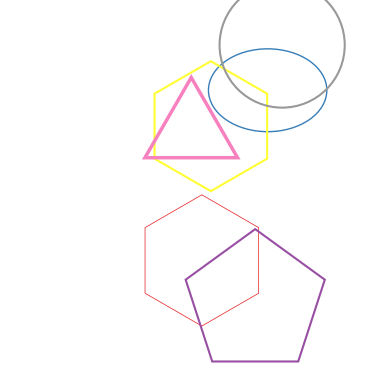[{"shape": "hexagon", "thickness": 0.5, "radius": 0.85, "center": [0.524, 0.324]}, {"shape": "oval", "thickness": 1, "radius": 0.77, "center": [0.695, 0.766]}, {"shape": "pentagon", "thickness": 1.5, "radius": 0.95, "center": [0.663, 0.215]}, {"shape": "hexagon", "thickness": 1.5, "radius": 0.84, "center": [0.548, 0.672]}, {"shape": "triangle", "thickness": 2.5, "radius": 0.69, "center": [0.497, 0.66]}, {"shape": "circle", "thickness": 1.5, "radius": 0.81, "center": [0.733, 0.883]}]